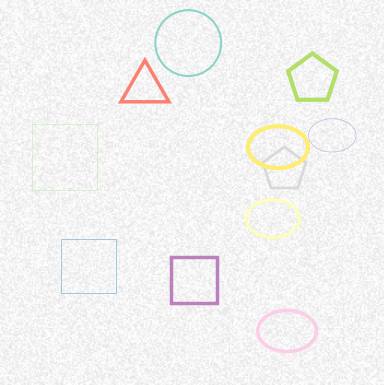[{"shape": "circle", "thickness": 1.5, "radius": 0.43, "center": [0.489, 0.888]}, {"shape": "oval", "thickness": 2, "radius": 0.35, "center": [0.708, 0.432]}, {"shape": "oval", "thickness": 0.5, "radius": 0.31, "center": [0.863, 0.648]}, {"shape": "triangle", "thickness": 2.5, "radius": 0.36, "center": [0.376, 0.772]}, {"shape": "square", "thickness": 0.5, "radius": 0.35, "center": [0.23, 0.309]}, {"shape": "pentagon", "thickness": 3, "radius": 0.33, "center": [0.812, 0.795]}, {"shape": "oval", "thickness": 2.5, "radius": 0.38, "center": [0.746, 0.14]}, {"shape": "pentagon", "thickness": 2, "radius": 0.29, "center": [0.739, 0.56]}, {"shape": "square", "thickness": 2.5, "radius": 0.3, "center": [0.503, 0.272]}, {"shape": "square", "thickness": 0.5, "radius": 0.43, "center": [0.168, 0.592]}, {"shape": "oval", "thickness": 3, "radius": 0.39, "center": [0.722, 0.618]}]